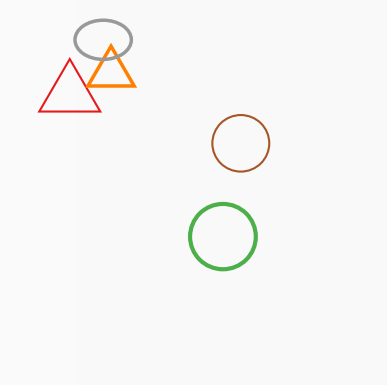[{"shape": "triangle", "thickness": 1.5, "radius": 0.45, "center": [0.18, 0.756]}, {"shape": "circle", "thickness": 3, "radius": 0.42, "center": [0.575, 0.385]}, {"shape": "triangle", "thickness": 2.5, "radius": 0.34, "center": [0.287, 0.811]}, {"shape": "circle", "thickness": 1.5, "radius": 0.37, "center": [0.621, 0.628]}, {"shape": "oval", "thickness": 2.5, "radius": 0.36, "center": [0.266, 0.897]}]